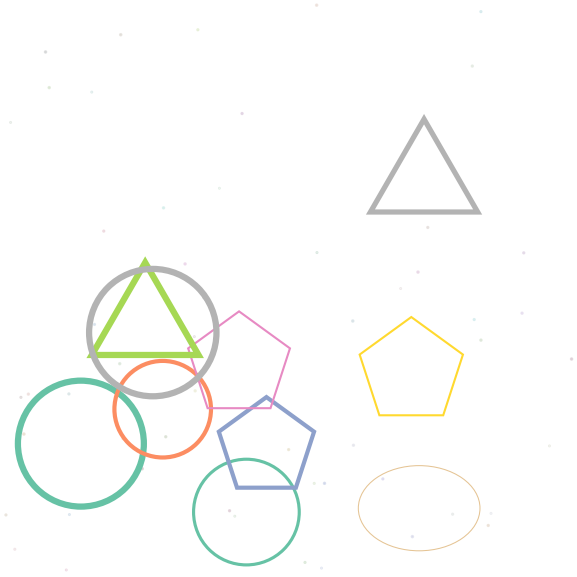[{"shape": "circle", "thickness": 3, "radius": 0.55, "center": [0.14, 0.231]}, {"shape": "circle", "thickness": 1.5, "radius": 0.46, "center": [0.427, 0.112]}, {"shape": "circle", "thickness": 2, "radius": 0.42, "center": [0.282, 0.291]}, {"shape": "pentagon", "thickness": 2, "radius": 0.43, "center": [0.461, 0.225]}, {"shape": "pentagon", "thickness": 1, "radius": 0.46, "center": [0.414, 0.367]}, {"shape": "triangle", "thickness": 3, "radius": 0.53, "center": [0.251, 0.438]}, {"shape": "pentagon", "thickness": 1, "radius": 0.47, "center": [0.712, 0.356]}, {"shape": "oval", "thickness": 0.5, "radius": 0.53, "center": [0.726, 0.119]}, {"shape": "circle", "thickness": 3, "radius": 0.55, "center": [0.265, 0.423]}, {"shape": "triangle", "thickness": 2.5, "radius": 0.54, "center": [0.734, 0.686]}]